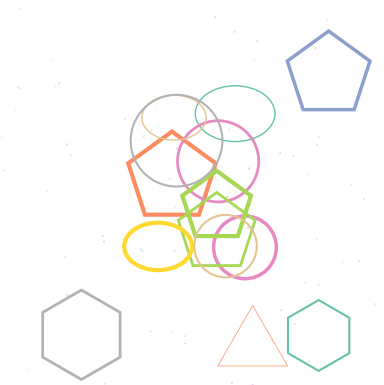[{"shape": "hexagon", "thickness": 1.5, "radius": 0.46, "center": [0.828, 0.129]}, {"shape": "oval", "thickness": 1, "radius": 0.52, "center": [0.611, 0.705]}, {"shape": "pentagon", "thickness": 3, "radius": 0.6, "center": [0.447, 0.539]}, {"shape": "triangle", "thickness": 0.5, "radius": 0.52, "center": [0.656, 0.102]}, {"shape": "pentagon", "thickness": 2.5, "radius": 0.56, "center": [0.854, 0.806]}, {"shape": "circle", "thickness": 2.5, "radius": 0.41, "center": [0.636, 0.358]}, {"shape": "circle", "thickness": 2, "radius": 0.53, "center": [0.567, 0.581]}, {"shape": "pentagon", "thickness": 3, "radius": 0.47, "center": [0.563, 0.463]}, {"shape": "pentagon", "thickness": 2, "radius": 0.52, "center": [0.563, 0.395]}, {"shape": "oval", "thickness": 3, "radius": 0.44, "center": [0.411, 0.36]}, {"shape": "oval", "thickness": 1, "radius": 0.42, "center": [0.452, 0.695]}, {"shape": "circle", "thickness": 1.5, "radius": 0.41, "center": [0.586, 0.361]}, {"shape": "circle", "thickness": 1.5, "radius": 0.6, "center": [0.459, 0.635]}, {"shape": "hexagon", "thickness": 2, "radius": 0.58, "center": [0.211, 0.13]}]